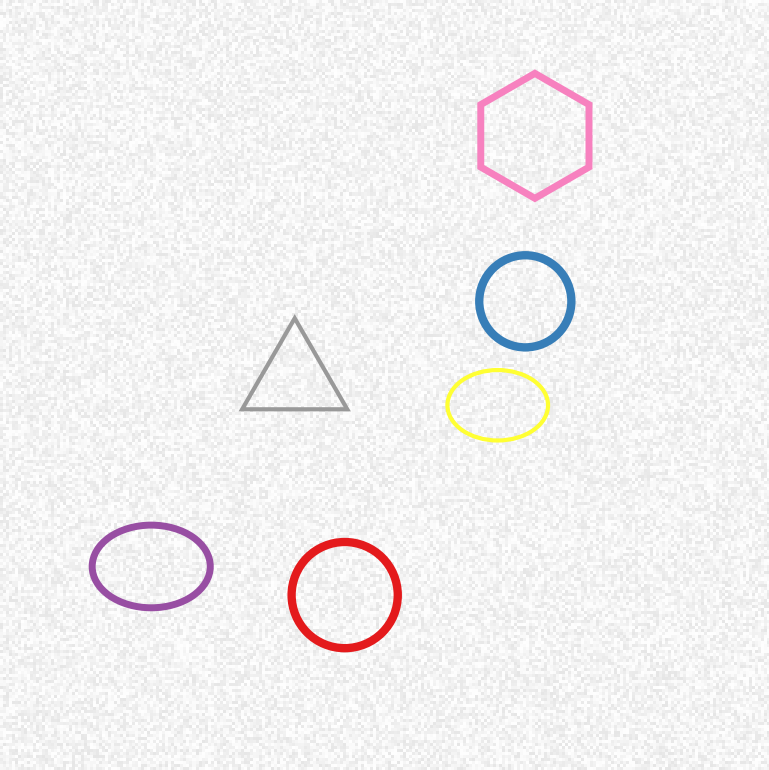[{"shape": "circle", "thickness": 3, "radius": 0.34, "center": [0.448, 0.227]}, {"shape": "circle", "thickness": 3, "radius": 0.3, "center": [0.682, 0.609]}, {"shape": "oval", "thickness": 2.5, "radius": 0.38, "center": [0.196, 0.264]}, {"shape": "oval", "thickness": 1.5, "radius": 0.33, "center": [0.646, 0.474]}, {"shape": "hexagon", "thickness": 2.5, "radius": 0.41, "center": [0.695, 0.824]}, {"shape": "triangle", "thickness": 1.5, "radius": 0.39, "center": [0.383, 0.508]}]